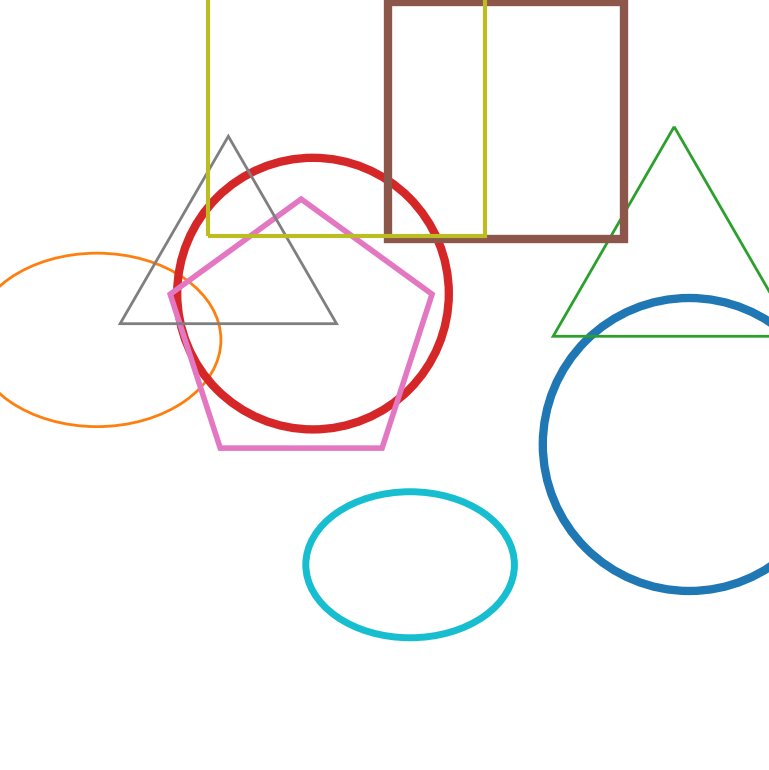[{"shape": "circle", "thickness": 3, "radius": 0.95, "center": [0.895, 0.423]}, {"shape": "oval", "thickness": 1, "radius": 0.8, "center": [0.126, 0.559]}, {"shape": "triangle", "thickness": 1, "radius": 0.91, "center": [0.876, 0.654]}, {"shape": "circle", "thickness": 3, "radius": 0.88, "center": [0.407, 0.619]}, {"shape": "square", "thickness": 3, "radius": 0.77, "center": [0.657, 0.844]}, {"shape": "pentagon", "thickness": 2, "radius": 0.89, "center": [0.391, 0.563]}, {"shape": "triangle", "thickness": 1, "radius": 0.81, "center": [0.297, 0.661]}, {"shape": "square", "thickness": 1.5, "radius": 0.9, "center": [0.45, 0.874]}, {"shape": "oval", "thickness": 2.5, "radius": 0.68, "center": [0.533, 0.267]}]